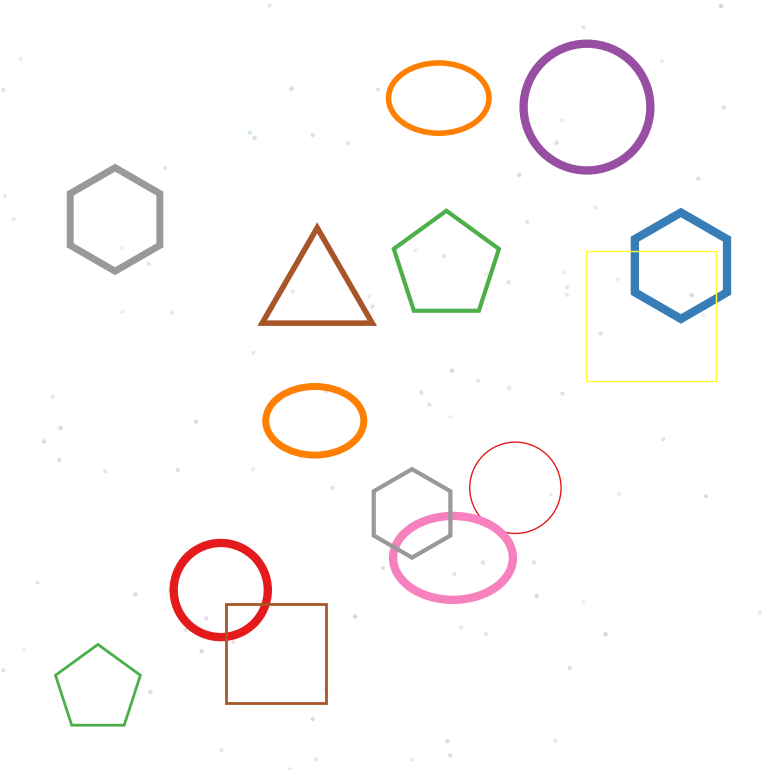[{"shape": "circle", "thickness": 0.5, "radius": 0.3, "center": [0.669, 0.366]}, {"shape": "circle", "thickness": 3, "radius": 0.31, "center": [0.287, 0.234]}, {"shape": "hexagon", "thickness": 3, "radius": 0.35, "center": [0.884, 0.655]}, {"shape": "pentagon", "thickness": 1.5, "radius": 0.36, "center": [0.58, 0.655]}, {"shape": "pentagon", "thickness": 1, "radius": 0.29, "center": [0.127, 0.105]}, {"shape": "circle", "thickness": 3, "radius": 0.41, "center": [0.762, 0.861]}, {"shape": "oval", "thickness": 2, "radius": 0.33, "center": [0.57, 0.873]}, {"shape": "oval", "thickness": 2.5, "radius": 0.32, "center": [0.409, 0.454]}, {"shape": "square", "thickness": 0.5, "radius": 0.42, "center": [0.846, 0.59]}, {"shape": "triangle", "thickness": 2, "radius": 0.41, "center": [0.412, 0.622]}, {"shape": "square", "thickness": 1, "radius": 0.32, "center": [0.358, 0.151]}, {"shape": "oval", "thickness": 3, "radius": 0.39, "center": [0.588, 0.275]}, {"shape": "hexagon", "thickness": 2.5, "radius": 0.34, "center": [0.149, 0.715]}, {"shape": "hexagon", "thickness": 1.5, "radius": 0.29, "center": [0.535, 0.333]}]